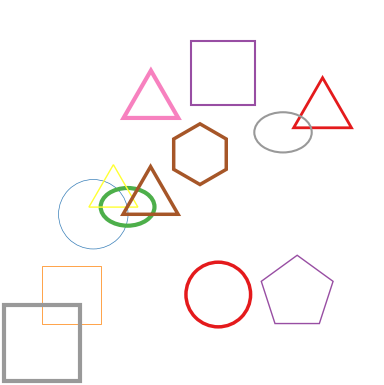[{"shape": "circle", "thickness": 2.5, "radius": 0.42, "center": [0.567, 0.235]}, {"shape": "triangle", "thickness": 2, "radius": 0.43, "center": [0.838, 0.711]}, {"shape": "circle", "thickness": 0.5, "radius": 0.45, "center": [0.242, 0.444]}, {"shape": "oval", "thickness": 3, "radius": 0.35, "center": [0.331, 0.463]}, {"shape": "square", "thickness": 1.5, "radius": 0.42, "center": [0.58, 0.811]}, {"shape": "pentagon", "thickness": 1, "radius": 0.49, "center": [0.772, 0.239]}, {"shape": "square", "thickness": 0.5, "radius": 0.38, "center": [0.186, 0.234]}, {"shape": "triangle", "thickness": 1, "radius": 0.37, "center": [0.295, 0.499]}, {"shape": "triangle", "thickness": 2.5, "radius": 0.41, "center": [0.391, 0.485]}, {"shape": "hexagon", "thickness": 2.5, "radius": 0.39, "center": [0.519, 0.6]}, {"shape": "triangle", "thickness": 3, "radius": 0.41, "center": [0.392, 0.735]}, {"shape": "oval", "thickness": 1.5, "radius": 0.37, "center": [0.735, 0.656]}, {"shape": "square", "thickness": 3, "radius": 0.49, "center": [0.109, 0.109]}]